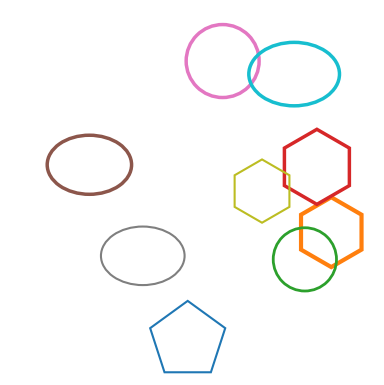[{"shape": "pentagon", "thickness": 1.5, "radius": 0.51, "center": [0.488, 0.116]}, {"shape": "hexagon", "thickness": 3, "radius": 0.45, "center": [0.86, 0.397]}, {"shape": "circle", "thickness": 2, "radius": 0.41, "center": [0.792, 0.326]}, {"shape": "hexagon", "thickness": 2.5, "radius": 0.49, "center": [0.823, 0.567]}, {"shape": "oval", "thickness": 2.5, "radius": 0.55, "center": [0.232, 0.572]}, {"shape": "circle", "thickness": 2.5, "radius": 0.47, "center": [0.578, 0.841]}, {"shape": "oval", "thickness": 1.5, "radius": 0.54, "center": [0.371, 0.336]}, {"shape": "hexagon", "thickness": 1.5, "radius": 0.41, "center": [0.681, 0.504]}, {"shape": "oval", "thickness": 2.5, "radius": 0.59, "center": [0.764, 0.808]}]